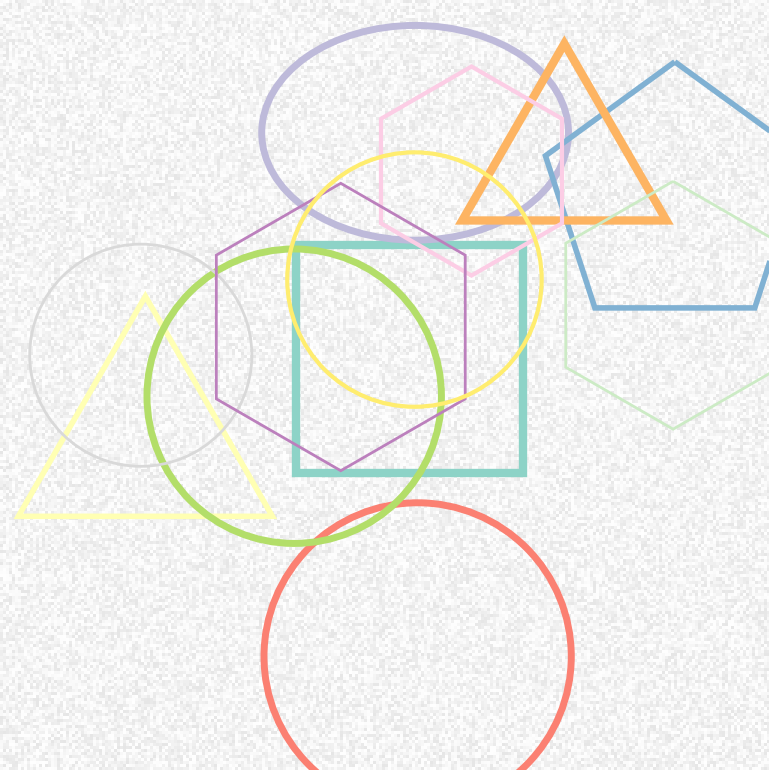[{"shape": "square", "thickness": 3, "radius": 0.74, "center": [0.532, 0.534]}, {"shape": "triangle", "thickness": 2, "radius": 0.95, "center": [0.189, 0.425]}, {"shape": "oval", "thickness": 2.5, "radius": 1.0, "center": [0.539, 0.828]}, {"shape": "circle", "thickness": 2.5, "radius": 1.0, "center": [0.542, 0.147]}, {"shape": "pentagon", "thickness": 2, "radius": 0.88, "center": [0.876, 0.743]}, {"shape": "triangle", "thickness": 3, "radius": 0.77, "center": [0.733, 0.79]}, {"shape": "circle", "thickness": 2.5, "radius": 0.96, "center": [0.382, 0.485]}, {"shape": "hexagon", "thickness": 1.5, "radius": 0.68, "center": [0.612, 0.778]}, {"shape": "circle", "thickness": 1, "radius": 0.72, "center": [0.183, 0.539]}, {"shape": "hexagon", "thickness": 1, "radius": 0.93, "center": [0.443, 0.575]}, {"shape": "hexagon", "thickness": 1, "radius": 0.8, "center": [0.874, 0.604]}, {"shape": "circle", "thickness": 1.5, "radius": 0.83, "center": [0.538, 0.637]}]